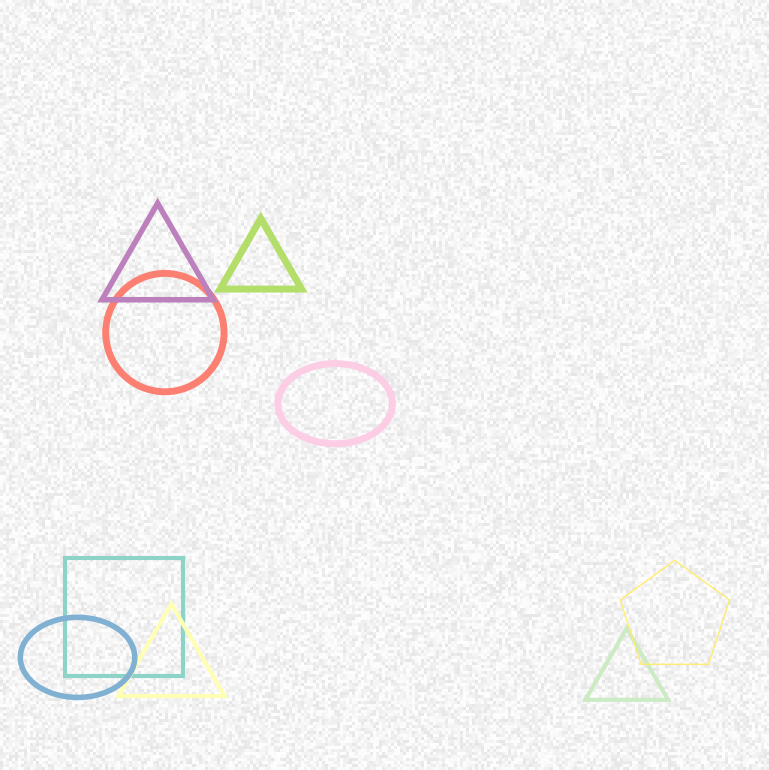[{"shape": "square", "thickness": 1.5, "radius": 0.38, "center": [0.161, 0.199]}, {"shape": "triangle", "thickness": 1.5, "radius": 0.4, "center": [0.223, 0.136]}, {"shape": "circle", "thickness": 2.5, "radius": 0.38, "center": [0.214, 0.568]}, {"shape": "oval", "thickness": 2, "radius": 0.37, "center": [0.101, 0.146]}, {"shape": "triangle", "thickness": 2.5, "radius": 0.31, "center": [0.339, 0.655]}, {"shape": "oval", "thickness": 2.5, "radius": 0.37, "center": [0.435, 0.476]}, {"shape": "triangle", "thickness": 2, "radius": 0.42, "center": [0.205, 0.652]}, {"shape": "triangle", "thickness": 1.5, "radius": 0.31, "center": [0.814, 0.122]}, {"shape": "pentagon", "thickness": 0.5, "radius": 0.37, "center": [0.876, 0.198]}]